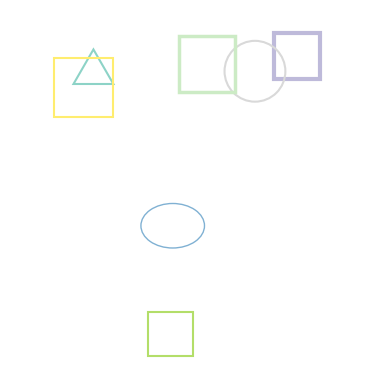[{"shape": "triangle", "thickness": 1.5, "radius": 0.3, "center": [0.243, 0.812]}, {"shape": "square", "thickness": 3, "radius": 0.3, "center": [0.771, 0.855]}, {"shape": "oval", "thickness": 1, "radius": 0.41, "center": [0.449, 0.414]}, {"shape": "square", "thickness": 1.5, "radius": 0.29, "center": [0.444, 0.132]}, {"shape": "circle", "thickness": 1.5, "radius": 0.4, "center": [0.662, 0.815]}, {"shape": "square", "thickness": 2.5, "radius": 0.36, "center": [0.538, 0.835]}, {"shape": "square", "thickness": 1.5, "radius": 0.38, "center": [0.217, 0.773]}]